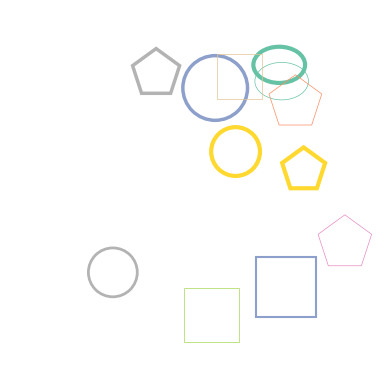[{"shape": "oval", "thickness": 0.5, "radius": 0.35, "center": [0.732, 0.789]}, {"shape": "oval", "thickness": 3, "radius": 0.34, "center": [0.725, 0.832]}, {"shape": "pentagon", "thickness": 0.5, "radius": 0.36, "center": [0.767, 0.734]}, {"shape": "circle", "thickness": 2.5, "radius": 0.42, "center": [0.559, 0.771]}, {"shape": "square", "thickness": 1.5, "radius": 0.39, "center": [0.742, 0.255]}, {"shape": "pentagon", "thickness": 0.5, "radius": 0.37, "center": [0.896, 0.369]}, {"shape": "square", "thickness": 0.5, "radius": 0.36, "center": [0.55, 0.182]}, {"shape": "pentagon", "thickness": 3, "radius": 0.29, "center": [0.789, 0.559]}, {"shape": "circle", "thickness": 3, "radius": 0.32, "center": [0.612, 0.606]}, {"shape": "square", "thickness": 0.5, "radius": 0.29, "center": [0.621, 0.802]}, {"shape": "circle", "thickness": 2, "radius": 0.32, "center": [0.293, 0.293]}, {"shape": "pentagon", "thickness": 2.5, "radius": 0.32, "center": [0.405, 0.81]}]